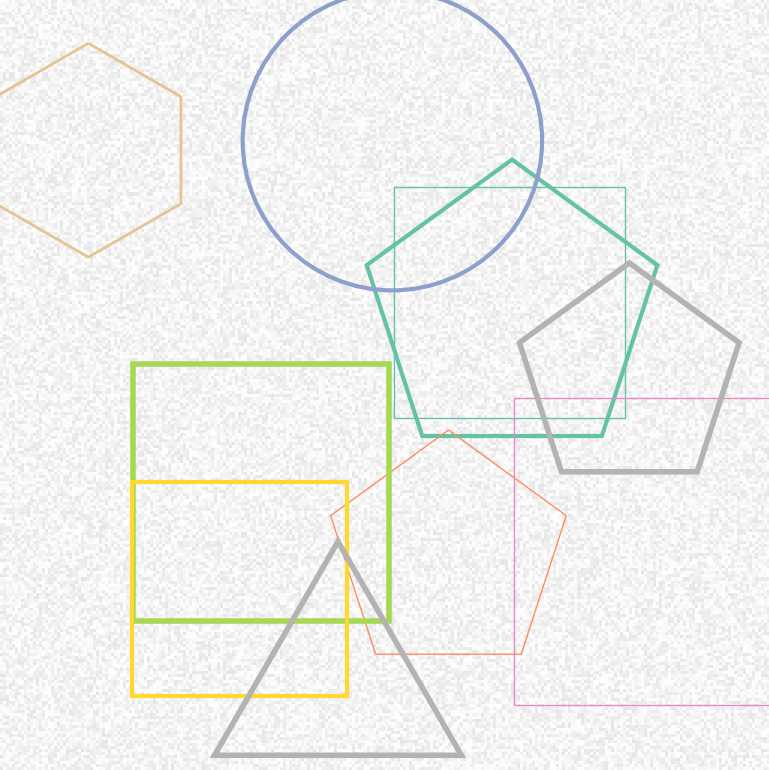[{"shape": "pentagon", "thickness": 1.5, "radius": 0.99, "center": [0.665, 0.594]}, {"shape": "square", "thickness": 0.5, "radius": 0.75, "center": [0.661, 0.607]}, {"shape": "pentagon", "thickness": 0.5, "radius": 0.8, "center": [0.582, 0.281]}, {"shape": "circle", "thickness": 1.5, "radius": 0.97, "center": [0.51, 0.817]}, {"shape": "square", "thickness": 0.5, "radius": 1.0, "center": [0.867, 0.283]}, {"shape": "square", "thickness": 2, "radius": 0.83, "center": [0.339, 0.361]}, {"shape": "square", "thickness": 1.5, "radius": 0.7, "center": [0.311, 0.235]}, {"shape": "hexagon", "thickness": 1, "radius": 0.69, "center": [0.115, 0.805]}, {"shape": "triangle", "thickness": 2, "radius": 0.93, "center": [0.439, 0.112]}, {"shape": "pentagon", "thickness": 2, "radius": 0.75, "center": [0.817, 0.509]}]